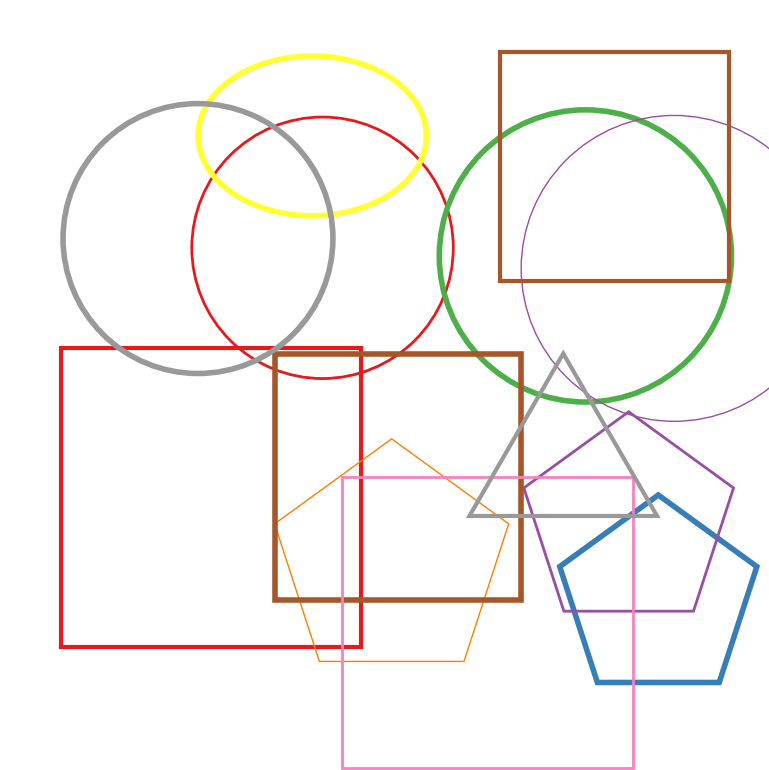[{"shape": "square", "thickness": 1.5, "radius": 0.97, "center": [0.274, 0.354]}, {"shape": "circle", "thickness": 1, "radius": 0.85, "center": [0.419, 0.678]}, {"shape": "pentagon", "thickness": 2, "radius": 0.67, "center": [0.855, 0.223]}, {"shape": "circle", "thickness": 2, "radius": 0.95, "center": [0.76, 0.668]}, {"shape": "circle", "thickness": 0.5, "radius": 0.99, "center": [0.875, 0.651]}, {"shape": "pentagon", "thickness": 1, "radius": 0.72, "center": [0.816, 0.322]}, {"shape": "pentagon", "thickness": 0.5, "radius": 0.8, "center": [0.509, 0.27]}, {"shape": "oval", "thickness": 2, "radius": 0.74, "center": [0.406, 0.824]}, {"shape": "square", "thickness": 1.5, "radius": 0.75, "center": [0.798, 0.784]}, {"shape": "square", "thickness": 2, "radius": 0.8, "center": [0.517, 0.381]}, {"shape": "square", "thickness": 1, "radius": 0.95, "center": [0.633, 0.191]}, {"shape": "circle", "thickness": 2, "radius": 0.88, "center": [0.257, 0.69]}, {"shape": "triangle", "thickness": 1.5, "radius": 0.7, "center": [0.731, 0.4]}]